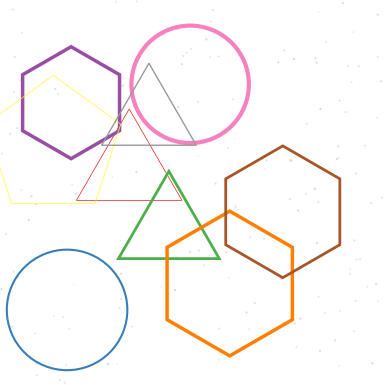[{"shape": "triangle", "thickness": 0.5, "radius": 0.79, "center": [0.336, 0.559]}, {"shape": "circle", "thickness": 1.5, "radius": 0.78, "center": [0.174, 0.195]}, {"shape": "triangle", "thickness": 2, "radius": 0.76, "center": [0.439, 0.404]}, {"shape": "hexagon", "thickness": 2.5, "radius": 0.73, "center": [0.185, 0.733]}, {"shape": "hexagon", "thickness": 2.5, "radius": 0.94, "center": [0.597, 0.264]}, {"shape": "pentagon", "thickness": 0.5, "radius": 0.92, "center": [0.138, 0.62]}, {"shape": "hexagon", "thickness": 2, "radius": 0.86, "center": [0.734, 0.45]}, {"shape": "circle", "thickness": 3, "radius": 0.76, "center": [0.494, 0.781]}, {"shape": "triangle", "thickness": 1, "radius": 0.71, "center": [0.387, 0.694]}]